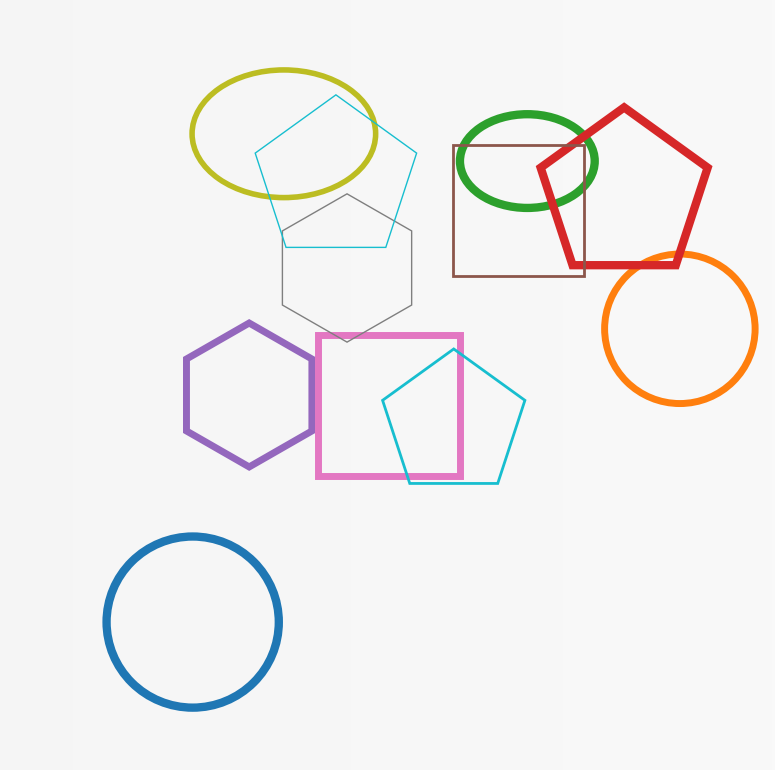[{"shape": "circle", "thickness": 3, "radius": 0.56, "center": [0.249, 0.192]}, {"shape": "circle", "thickness": 2.5, "radius": 0.49, "center": [0.877, 0.573]}, {"shape": "oval", "thickness": 3, "radius": 0.43, "center": [0.68, 0.791]}, {"shape": "pentagon", "thickness": 3, "radius": 0.57, "center": [0.805, 0.747]}, {"shape": "hexagon", "thickness": 2.5, "radius": 0.47, "center": [0.322, 0.487]}, {"shape": "square", "thickness": 1, "radius": 0.42, "center": [0.669, 0.727]}, {"shape": "square", "thickness": 2.5, "radius": 0.46, "center": [0.502, 0.473]}, {"shape": "hexagon", "thickness": 0.5, "radius": 0.48, "center": [0.448, 0.652]}, {"shape": "oval", "thickness": 2, "radius": 0.59, "center": [0.366, 0.826]}, {"shape": "pentagon", "thickness": 1, "radius": 0.48, "center": [0.585, 0.45]}, {"shape": "pentagon", "thickness": 0.5, "radius": 0.55, "center": [0.433, 0.767]}]